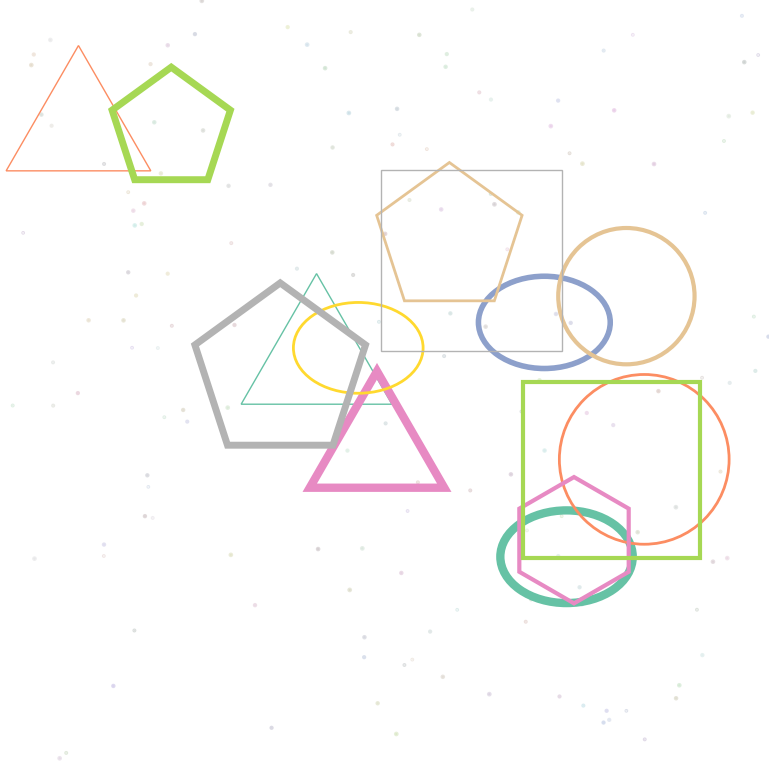[{"shape": "oval", "thickness": 3, "radius": 0.43, "center": [0.736, 0.277]}, {"shape": "triangle", "thickness": 0.5, "radius": 0.57, "center": [0.411, 0.532]}, {"shape": "triangle", "thickness": 0.5, "radius": 0.54, "center": [0.102, 0.832]}, {"shape": "circle", "thickness": 1, "radius": 0.55, "center": [0.837, 0.403]}, {"shape": "oval", "thickness": 2, "radius": 0.43, "center": [0.707, 0.581]}, {"shape": "hexagon", "thickness": 1.5, "radius": 0.41, "center": [0.745, 0.298]}, {"shape": "triangle", "thickness": 3, "radius": 0.5, "center": [0.49, 0.417]}, {"shape": "pentagon", "thickness": 2.5, "radius": 0.4, "center": [0.222, 0.832]}, {"shape": "square", "thickness": 1.5, "radius": 0.57, "center": [0.794, 0.39]}, {"shape": "oval", "thickness": 1, "radius": 0.42, "center": [0.465, 0.548]}, {"shape": "pentagon", "thickness": 1, "radius": 0.5, "center": [0.584, 0.69]}, {"shape": "circle", "thickness": 1.5, "radius": 0.44, "center": [0.814, 0.615]}, {"shape": "square", "thickness": 0.5, "radius": 0.59, "center": [0.613, 0.661]}, {"shape": "pentagon", "thickness": 2.5, "radius": 0.58, "center": [0.364, 0.516]}]